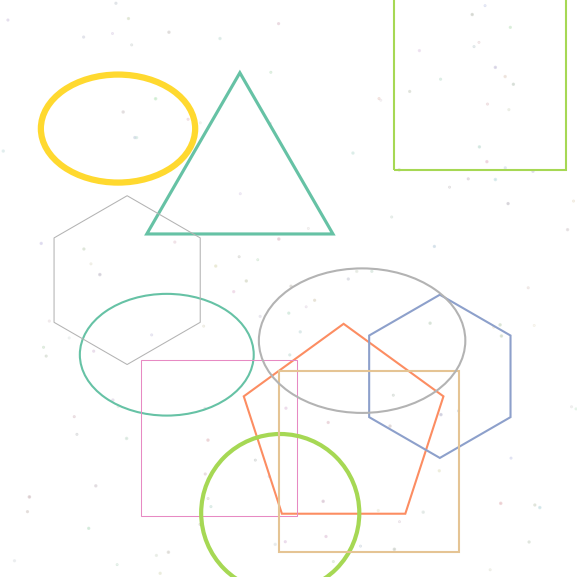[{"shape": "oval", "thickness": 1, "radius": 0.75, "center": [0.289, 0.385]}, {"shape": "triangle", "thickness": 1.5, "radius": 0.93, "center": [0.415, 0.687]}, {"shape": "pentagon", "thickness": 1, "radius": 0.91, "center": [0.595, 0.257]}, {"shape": "hexagon", "thickness": 1, "radius": 0.71, "center": [0.762, 0.347]}, {"shape": "square", "thickness": 0.5, "radius": 0.67, "center": [0.379, 0.24]}, {"shape": "square", "thickness": 1, "radius": 0.75, "center": [0.831, 0.853]}, {"shape": "circle", "thickness": 2, "radius": 0.68, "center": [0.485, 0.111]}, {"shape": "oval", "thickness": 3, "radius": 0.67, "center": [0.204, 0.777]}, {"shape": "square", "thickness": 1, "radius": 0.78, "center": [0.639, 0.2]}, {"shape": "hexagon", "thickness": 0.5, "radius": 0.73, "center": [0.22, 0.514]}, {"shape": "oval", "thickness": 1, "radius": 0.89, "center": [0.627, 0.409]}]